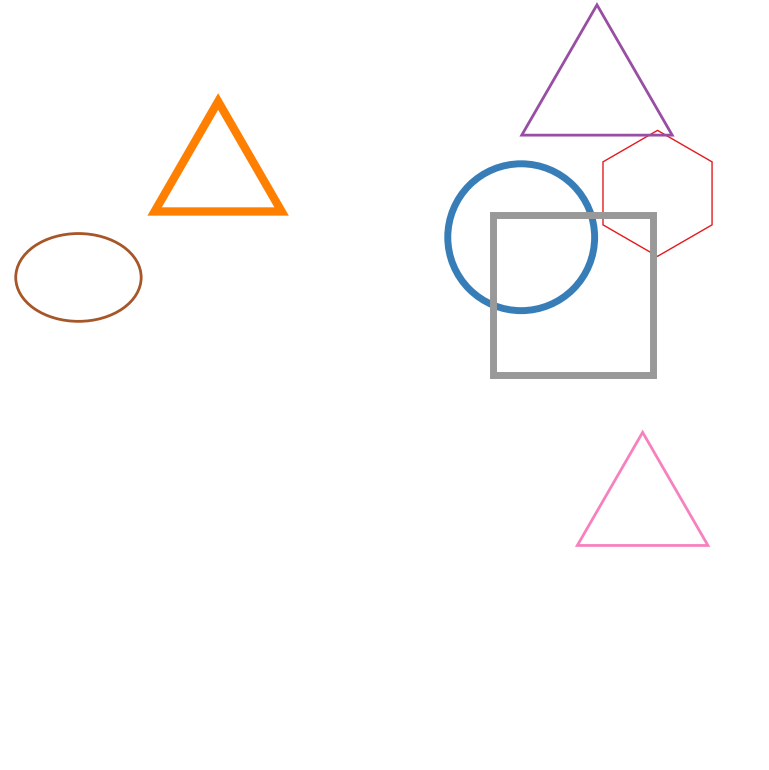[{"shape": "hexagon", "thickness": 0.5, "radius": 0.41, "center": [0.854, 0.749]}, {"shape": "circle", "thickness": 2.5, "radius": 0.48, "center": [0.677, 0.692]}, {"shape": "triangle", "thickness": 1, "radius": 0.56, "center": [0.775, 0.881]}, {"shape": "triangle", "thickness": 3, "radius": 0.48, "center": [0.283, 0.773]}, {"shape": "oval", "thickness": 1, "radius": 0.41, "center": [0.102, 0.64]}, {"shape": "triangle", "thickness": 1, "radius": 0.49, "center": [0.835, 0.341]}, {"shape": "square", "thickness": 2.5, "radius": 0.52, "center": [0.744, 0.617]}]